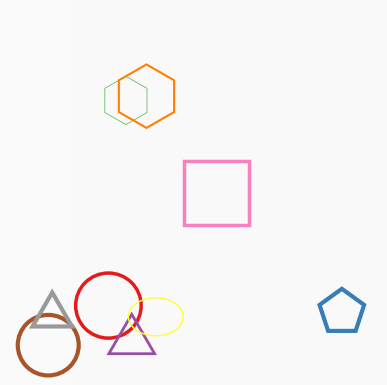[{"shape": "circle", "thickness": 2.5, "radius": 0.42, "center": [0.28, 0.206]}, {"shape": "pentagon", "thickness": 3, "radius": 0.3, "center": [0.882, 0.189]}, {"shape": "hexagon", "thickness": 0.5, "radius": 0.31, "center": [0.325, 0.739]}, {"shape": "triangle", "thickness": 2, "radius": 0.34, "center": [0.34, 0.115]}, {"shape": "hexagon", "thickness": 1.5, "radius": 0.41, "center": [0.378, 0.75]}, {"shape": "oval", "thickness": 1, "radius": 0.35, "center": [0.402, 0.177]}, {"shape": "circle", "thickness": 3, "radius": 0.39, "center": [0.124, 0.103]}, {"shape": "square", "thickness": 2.5, "radius": 0.42, "center": [0.559, 0.499]}, {"shape": "triangle", "thickness": 3, "radius": 0.29, "center": [0.135, 0.181]}]